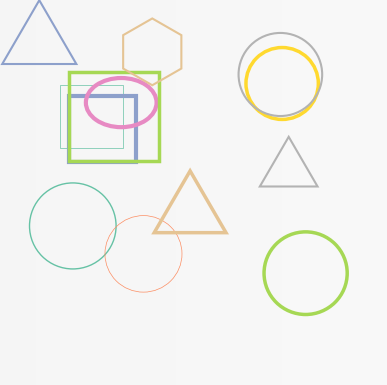[{"shape": "square", "thickness": 0.5, "radius": 0.41, "center": [0.236, 0.697]}, {"shape": "circle", "thickness": 1, "radius": 0.56, "center": [0.188, 0.413]}, {"shape": "circle", "thickness": 0.5, "radius": 0.5, "center": [0.37, 0.341]}, {"shape": "triangle", "thickness": 1.5, "radius": 0.55, "center": [0.101, 0.889]}, {"shape": "square", "thickness": 3, "radius": 0.43, "center": [0.264, 0.665]}, {"shape": "oval", "thickness": 3, "radius": 0.46, "center": [0.313, 0.734]}, {"shape": "circle", "thickness": 2.5, "radius": 0.54, "center": [0.789, 0.29]}, {"shape": "square", "thickness": 2.5, "radius": 0.58, "center": [0.295, 0.698]}, {"shape": "circle", "thickness": 2.5, "radius": 0.47, "center": [0.728, 0.783]}, {"shape": "triangle", "thickness": 2.5, "radius": 0.53, "center": [0.491, 0.449]}, {"shape": "hexagon", "thickness": 1.5, "radius": 0.43, "center": [0.393, 0.865]}, {"shape": "triangle", "thickness": 1.5, "radius": 0.43, "center": [0.745, 0.559]}, {"shape": "circle", "thickness": 1.5, "radius": 0.54, "center": [0.724, 0.807]}]